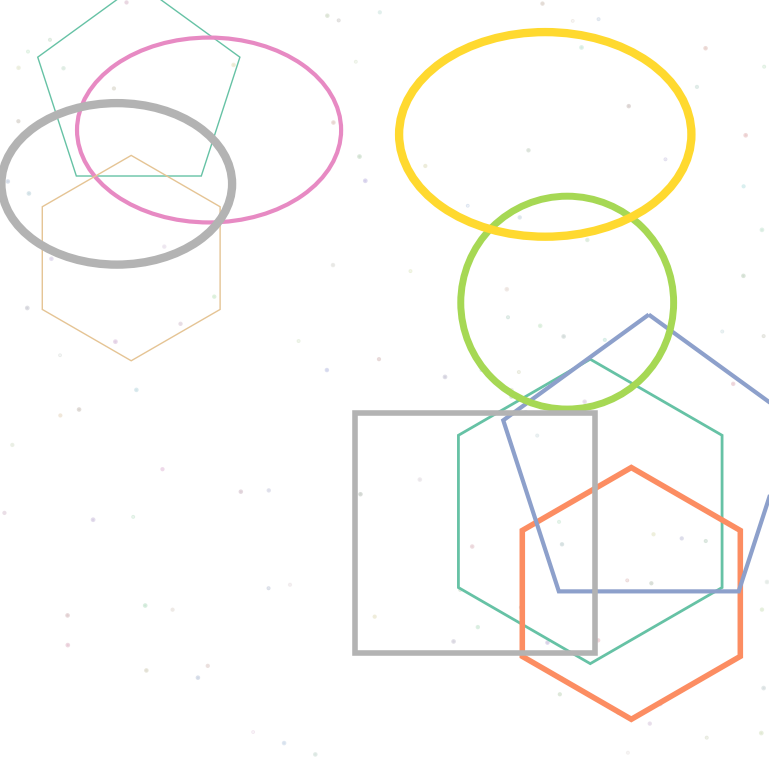[{"shape": "pentagon", "thickness": 0.5, "radius": 0.69, "center": [0.18, 0.883]}, {"shape": "hexagon", "thickness": 1, "radius": 0.99, "center": [0.767, 0.336]}, {"shape": "hexagon", "thickness": 2, "radius": 0.82, "center": [0.82, 0.229]}, {"shape": "pentagon", "thickness": 1.5, "radius": 0.99, "center": [0.843, 0.393]}, {"shape": "oval", "thickness": 1.5, "radius": 0.86, "center": [0.272, 0.831]}, {"shape": "circle", "thickness": 2.5, "radius": 0.69, "center": [0.737, 0.607]}, {"shape": "oval", "thickness": 3, "radius": 0.95, "center": [0.708, 0.825]}, {"shape": "hexagon", "thickness": 0.5, "radius": 0.67, "center": [0.17, 0.665]}, {"shape": "oval", "thickness": 3, "radius": 0.75, "center": [0.152, 0.761]}, {"shape": "square", "thickness": 2, "radius": 0.78, "center": [0.617, 0.308]}]